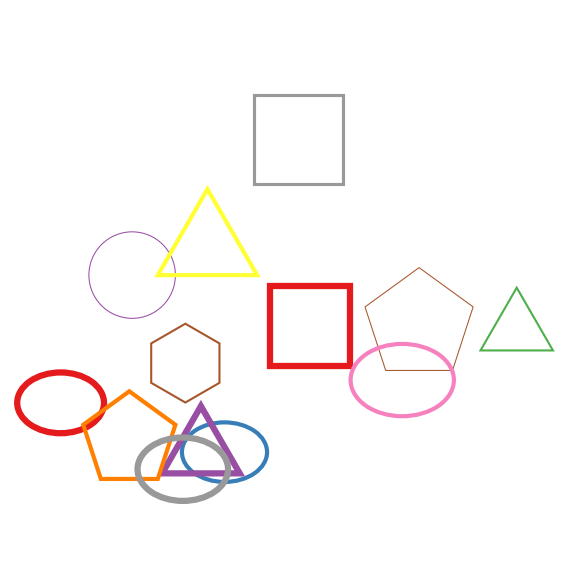[{"shape": "square", "thickness": 3, "radius": 0.34, "center": [0.537, 0.435]}, {"shape": "oval", "thickness": 3, "radius": 0.38, "center": [0.105, 0.302]}, {"shape": "oval", "thickness": 2, "radius": 0.37, "center": [0.389, 0.216]}, {"shape": "triangle", "thickness": 1, "radius": 0.36, "center": [0.895, 0.429]}, {"shape": "triangle", "thickness": 3, "radius": 0.39, "center": [0.348, 0.218]}, {"shape": "circle", "thickness": 0.5, "radius": 0.37, "center": [0.229, 0.523]}, {"shape": "pentagon", "thickness": 2, "radius": 0.42, "center": [0.224, 0.238]}, {"shape": "triangle", "thickness": 2, "radius": 0.5, "center": [0.359, 0.572]}, {"shape": "hexagon", "thickness": 1, "radius": 0.34, "center": [0.321, 0.37]}, {"shape": "pentagon", "thickness": 0.5, "radius": 0.49, "center": [0.726, 0.437]}, {"shape": "oval", "thickness": 2, "radius": 0.45, "center": [0.697, 0.341]}, {"shape": "square", "thickness": 1.5, "radius": 0.39, "center": [0.517, 0.757]}, {"shape": "oval", "thickness": 3, "radius": 0.39, "center": [0.317, 0.187]}]